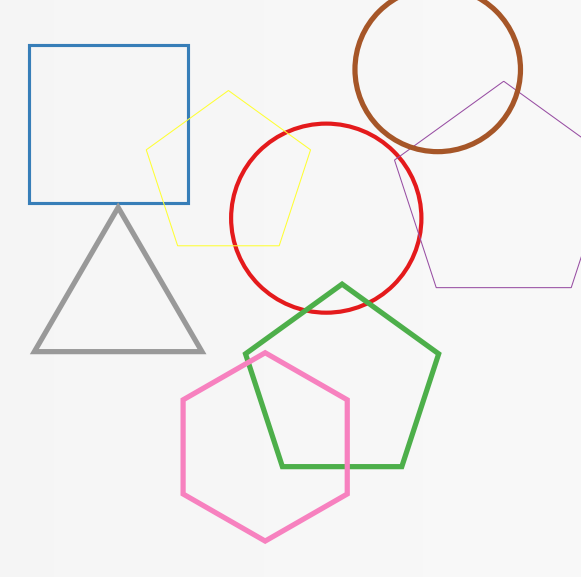[{"shape": "circle", "thickness": 2, "radius": 0.82, "center": [0.561, 0.621]}, {"shape": "square", "thickness": 1.5, "radius": 0.69, "center": [0.186, 0.784]}, {"shape": "pentagon", "thickness": 2.5, "radius": 0.87, "center": [0.589, 0.332]}, {"shape": "pentagon", "thickness": 0.5, "radius": 0.99, "center": [0.867, 0.661]}, {"shape": "pentagon", "thickness": 0.5, "radius": 0.74, "center": [0.393, 0.694]}, {"shape": "circle", "thickness": 2.5, "radius": 0.71, "center": [0.753, 0.879]}, {"shape": "hexagon", "thickness": 2.5, "radius": 0.82, "center": [0.456, 0.225]}, {"shape": "triangle", "thickness": 2.5, "radius": 0.83, "center": [0.203, 0.473]}]